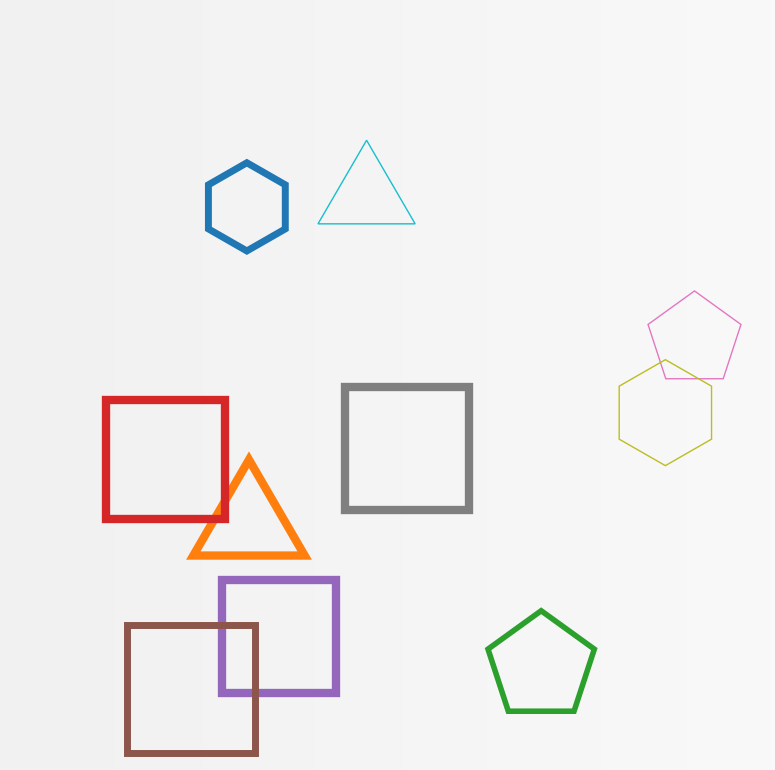[{"shape": "hexagon", "thickness": 2.5, "radius": 0.29, "center": [0.319, 0.731]}, {"shape": "triangle", "thickness": 3, "radius": 0.41, "center": [0.321, 0.32]}, {"shape": "pentagon", "thickness": 2, "radius": 0.36, "center": [0.698, 0.135]}, {"shape": "square", "thickness": 3, "radius": 0.38, "center": [0.213, 0.403]}, {"shape": "square", "thickness": 3, "radius": 0.36, "center": [0.36, 0.173]}, {"shape": "square", "thickness": 2.5, "radius": 0.42, "center": [0.247, 0.105]}, {"shape": "pentagon", "thickness": 0.5, "radius": 0.32, "center": [0.896, 0.559]}, {"shape": "square", "thickness": 3, "radius": 0.4, "center": [0.525, 0.418]}, {"shape": "hexagon", "thickness": 0.5, "radius": 0.34, "center": [0.859, 0.464]}, {"shape": "triangle", "thickness": 0.5, "radius": 0.36, "center": [0.473, 0.745]}]